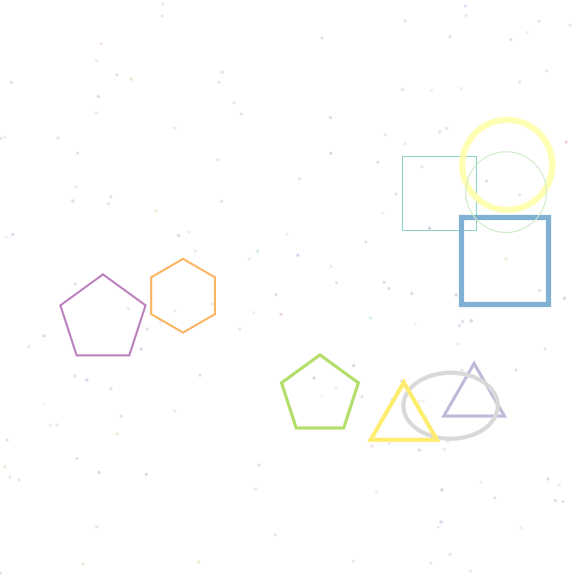[{"shape": "square", "thickness": 0.5, "radius": 0.32, "center": [0.761, 0.665]}, {"shape": "circle", "thickness": 3, "radius": 0.39, "center": [0.878, 0.714]}, {"shape": "triangle", "thickness": 1.5, "radius": 0.3, "center": [0.821, 0.309]}, {"shape": "square", "thickness": 2.5, "radius": 0.38, "center": [0.873, 0.548]}, {"shape": "hexagon", "thickness": 1, "radius": 0.32, "center": [0.317, 0.487]}, {"shape": "pentagon", "thickness": 1.5, "radius": 0.35, "center": [0.554, 0.315]}, {"shape": "oval", "thickness": 2, "radius": 0.41, "center": [0.78, 0.297]}, {"shape": "pentagon", "thickness": 1, "radius": 0.39, "center": [0.178, 0.446]}, {"shape": "circle", "thickness": 0.5, "radius": 0.35, "center": [0.876, 0.666]}, {"shape": "triangle", "thickness": 2, "radius": 0.33, "center": [0.699, 0.271]}]